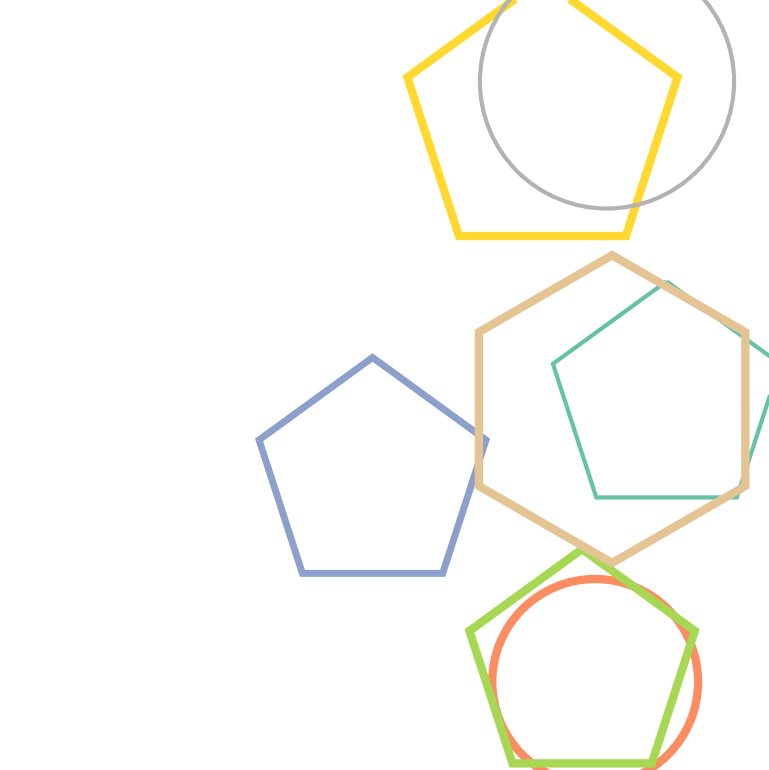[{"shape": "pentagon", "thickness": 1.5, "radius": 0.78, "center": [0.866, 0.479]}, {"shape": "circle", "thickness": 3, "radius": 0.67, "center": [0.773, 0.114]}, {"shape": "pentagon", "thickness": 2.5, "radius": 0.77, "center": [0.484, 0.381]}, {"shape": "pentagon", "thickness": 3, "radius": 0.77, "center": [0.756, 0.133]}, {"shape": "pentagon", "thickness": 3, "radius": 0.92, "center": [0.704, 0.843]}, {"shape": "hexagon", "thickness": 3, "radius": 1.0, "center": [0.795, 0.469]}, {"shape": "circle", "thickness": 1.5, "radius": 0.83, "center": [0.788, 0.894]}]